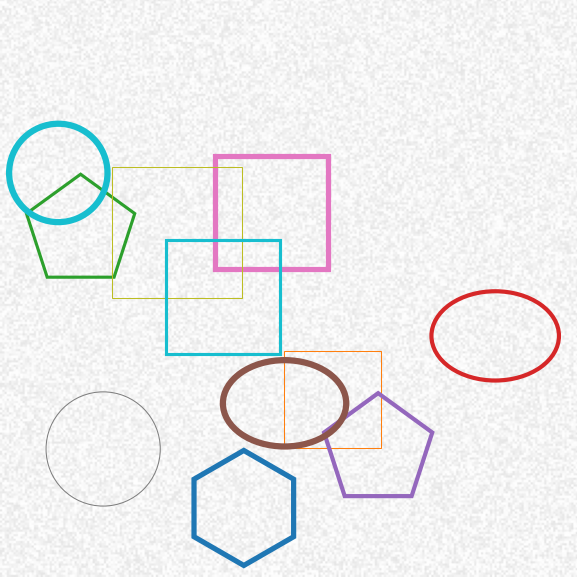[{"shape": "hexagon", "thickness": 2.5, "radius": 0.5, "center": [0.422, 0.12]}, {"shape": "square", "thickness": 0.5, "radius": 0.42, "center": [0.576, 0.307]}, {"shape": "pentagon", "thickness": 1.5, "radius": 0.49, "center": [0.14, 0.599]}, {"shape": "oval", "thickness": 2, "radius": 0.55, "center": [0.858, 0.418]}, {"shape": "pentagon", "thickness": 2, "radius": 0.49, "center": [0.655, 0.22]}, {"shape": "oval", "thickness": 3, "radius": 0.53, "center": [0.493, 0.301]}, {"shape": "square", "thickness": 2.5, "radius": 0.49, "center": [0.47, 0.631]}, {"shape": "circle", "thickness": 0.5, "radius": 0.49, "center": [0.179, 0.222]}, {"shape": "square", "thickness": 0.5, "radius": 0.57, "center": [0.307, 0.597]}, {"shape": "circle", "thickness": 3, "radius": 0.43, "center": [0.101, 0.7]}, {"shape": "square", "thickness": 1.5, "radius": 0.49, "center": [0.387, 0.485]}]